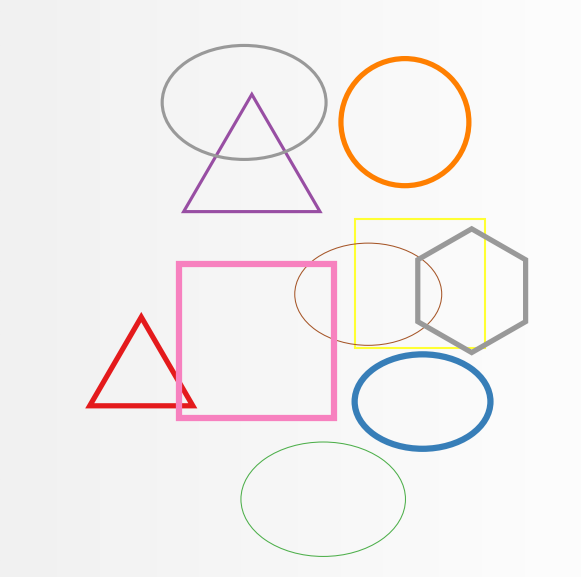[{"shape": "triangle", "thickness": 2.5, "radius": 0.51, "center": [0.243, 0.348]}, {"shape": "oval", "thickness": 3, "radius": 0.58, "center": [0.727, 0.304]}, {"shape": "oval", "thickness": 0.5, "radius": 0.71, "center": [0.556, 0.135]}, {"shape": "triangle", "thickness": 1.5, "radius": 0.68, "center": [0.433, 0.7]}, {"shape": "circle", "thickness": 2.5, "radius": 0.55, "center": [0.697, 0.788]}, {"shape": "square", "thickness": 1, "radius": 0.56, "center": [0.723, 0.508]}, {"shape": "oval", "thickness": 0.5, "radius": 0.63, "center": [0.634, 0.49]}, {"shape": "square", "thickness": 3, "radius": 0.67, "center": [0.442, 0.409]}, {"shape": "oval", "thickness": 1.5, "radius": 0.7, "center": [0.42, 0.822]}, {"shape": "hexagon", "thickness": 2.5, "radius": 0.54, "center": [0.812, 0.496]}]